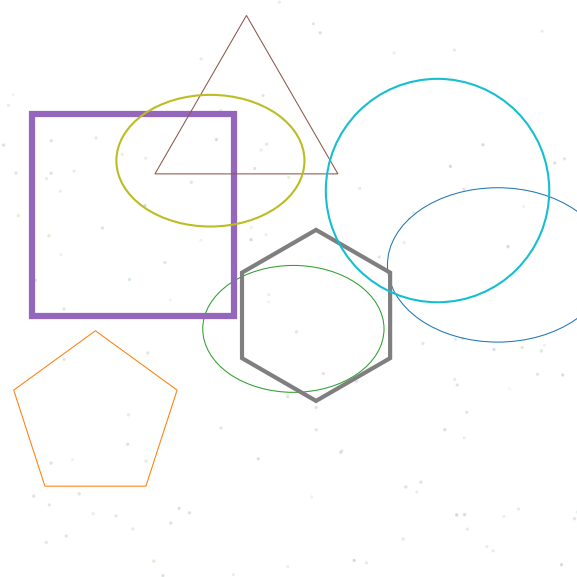[{"shape": "oval", "thickness": 0.5, "radius": 0.95, "center": [0.862, 0.54]}, {"shape": "pentagon", "thickness": 0.5, "radius": 0.74, "center": [0.165, 0.278]}, {"shape": "oval", "thickness": 0.5, "radius": 0.78, "center": [0.508, 0.43]}, {"shape": "square", "thickness": 3, "radius": 0.88, "center": [0.23, 0.627]}, {"shape": "triangle", "thickness": 0.5, "radius": 0.91, "center": [0.427, 0.789]}, {"shape": "hexagon", "thickness": 2, "radius": 0.74, "center": [0.547, 0.453]}, {"shape": "oval", "thickness": 1, "radius": 0.81, "center": [0.364, 0.721]}, {"shape": "circle", "thickness": 1, "radius": 0.97, "center": [0.758, 0.669]}]